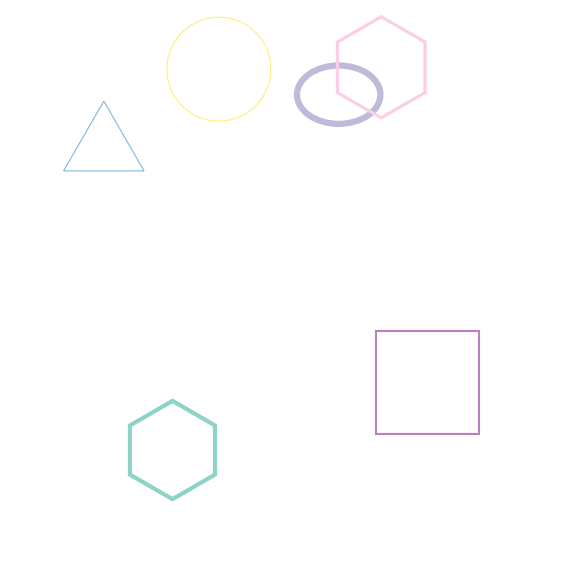[{"shape": "hexagon", "thickness": 2, "radius": 0.43, "center": [0.299, 0.22]}, {"shape": "oval", "thickness": 3, "radius": 0.36, "center": [0.586, 0.835]}, {"shape": "triangle", "thickness": 0.5, "radius": 0.4, "center": [0.18, 0.743]}, {"shape": "hexagon", "thickness": 1.5, "radius": 0.44, "center": [0.66, 0.883]}, {"shape": "square", "thickness": 1, "radius": 0.44, "center": [0.741, 0.337]}, {"shape": "circle", "thickness": 0.5, "radius": 0.45, "center": [0.379, 0.879]}]